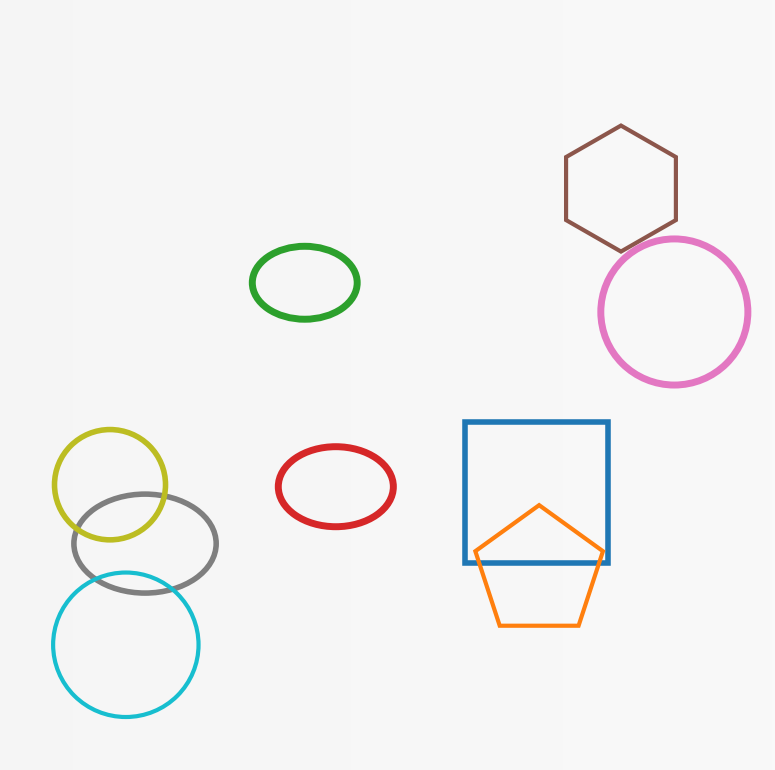[{"shape": "square", "thickness": 2, "radius": 0.46, "center": [0.692, 0.36]}, {"shape": "pentagon", "thickness": 1.5, "radius": 0.43, "center": [0.696, 0.257]}, {"shape": "oval", "thickness": 2.5, "radius": 0.34, "center": [0.393, 0.633]}, {"shape": "oval", "thickness": 2.5, "radius": 0.37, "center": [0.433, 0.368]}, {"shape": "hexagon", "thickness": 1.5, "radius": 0.41, "center": [0.801, 0.755]}, {"shape": "circle", "thickness": 2.5, "radius": 0.47, "center": [0.87, 0.595]}, {"shape": "oval", "thickness": 2, "radius": 0.46, "center": [0.187, 0.294]}, {"shape": "circle", "thickness": 2, "radius": 0.36, "center": [0.142, 0.371]}, {"shape": "circle", "thickness": 1.5, "radius": 0.47, "center": [0.162, 0.163]}]